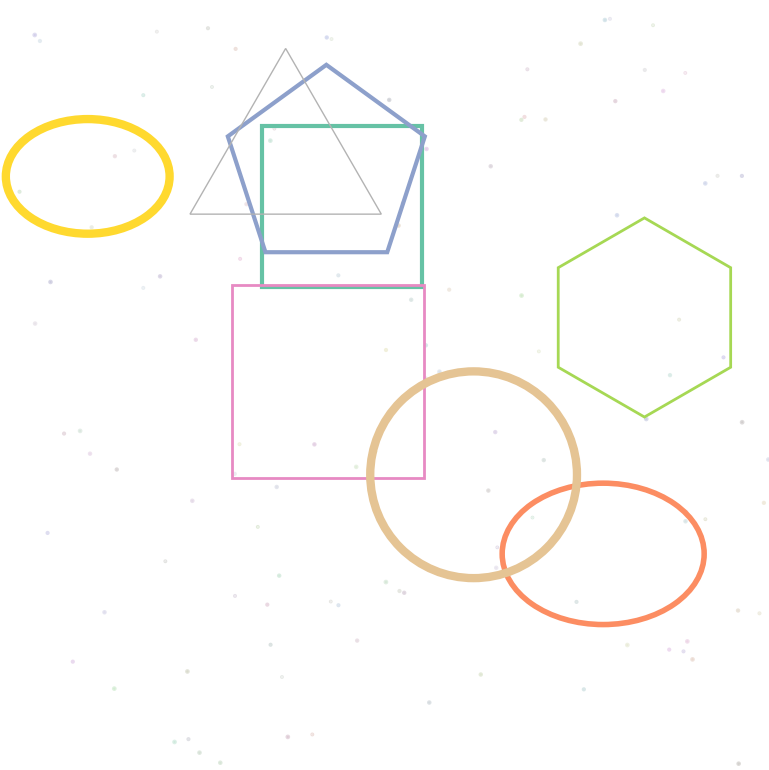[{"shape": "square", "thickness": 1.5, "radius": 0.52, "center": [0.444, 0.732]}, {"shape": "oval", "thickness": 2, "radius": 0.66, "center": [0.783, 0.281]}, {"shape": "pentagon", "thickness": 1.5, "radius": 0.67, "center": [0.424, 0.781]}, {"shape": "square", "thickness": 1, "radius": 0.63, "center": [0.426, 0.505]}, {"shape": "hexagon", "thickness": 1, "radius": 0.65, "center": [0.837, 0.588]}, {"shape": "oval", "thickness": 3, "radius": 0.53, "center": [0.114, 0.771]}, {"shape": "circle", "thickness": 3, "radius": 0.67, "center": [0.615, 0.383]}, {"shape": "triangle", "thickness": 0.5, "radius": 0.72, "center": [0.371, 0.794]}]